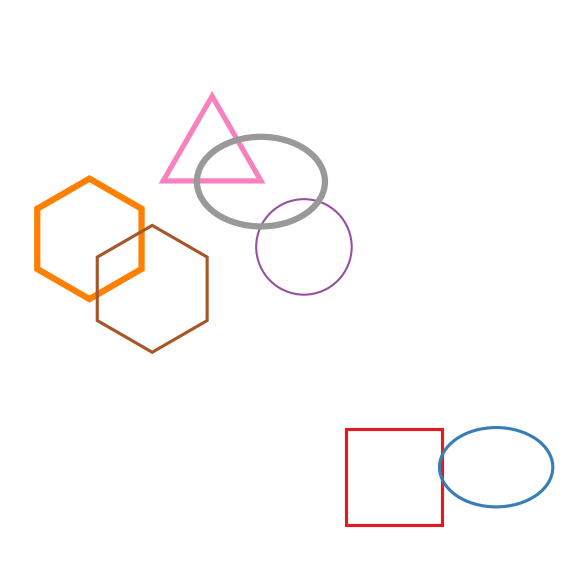[{"shape": "square", "thickness": 1.5, "radius": 0.42, "center": [0.682, 0.173]}, {"shape": "oval", "thickness": 1.5, "radius": 0.49, "center": [0.859, 0.19]}, {"shape": "circle", "thickness": 1, "radius": 0.41, "center": [0.526, 0.572]}, {"shape": "hexagon", "thickness": 3, "radius": 0.52, "center": [0.155, 0.586]}, {"shape": "hexagon", "thickness": 1.5, "radius": 0.55, "center": [0.264, 0.499]}, {"shape": "triangle", "thickness": 2.5, "radius": 0.49, "center": [0.367, 0.735]}, {"shape": "oval", "thickness": 3, "radius": 0.55, "center": [0.452, 0.685]}]